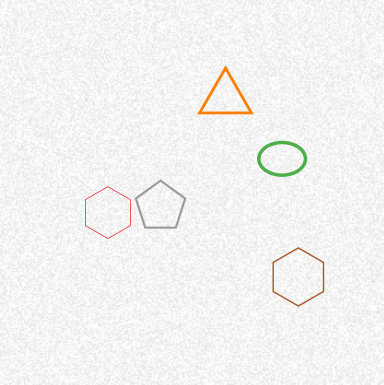[{"shape": "hexagon", "thickness": 0.5, "radius": 0.34, "center": [0.28, 0.448]}, {"shape": "oval", "thickness": 2.5, "radius": 0.3, "center": [0.733, 0.587]}, {"shape": "triangle", "thickness": 2, "radius": 0.39, "center": [0.586, 0.746]}, {"shape": "hexagon", "thickness": 1, "radius": 0.38, "center": [0.775, 0.281]}, {"shape": "pentagon", "thickness": 1.5, "radius": 0.34, "center": [0.417, 0.463]}]